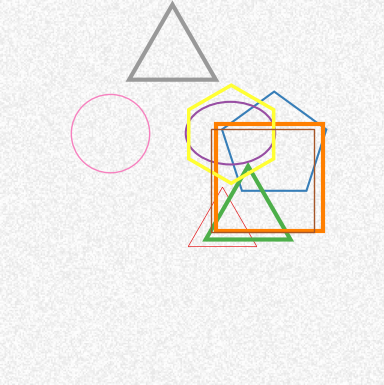[{"shape": "triangle", "thickness": 0.5, "radius": 0.51, "center": [0.578, 0.411]}, {"shape": "pentagon", "thickness": 1.5, "radius": 0.71, "center": [0.712, 0.62]}, {"shape": "triangle", "thickness": 3, "radius": 0.64, "center": [0.644, 0.441]}, {"shape": "oval", "thickness": 1.5, "radius": 0.58, "center": [0.599, 0.654]}, {"shape": "square", "thickness": 3, "radius": 0.7, "center": [0.701, 0.538]}, {"shape": "hexagon", "thickness": 2.5, "radius": 0.64, "center": [0.6, 0.651]}, {"shape": "square", "thickness": 1, "radius": 0.67, "center": [0.681, 0.531]}, {"shape": "circle", "thickness": 1, "radius": 0.51, "center": [0.287, 0.653]}, {"shape": "triangle", "thickness": 3, "radius": 0.65, "center": [0.448, 0.858]}]